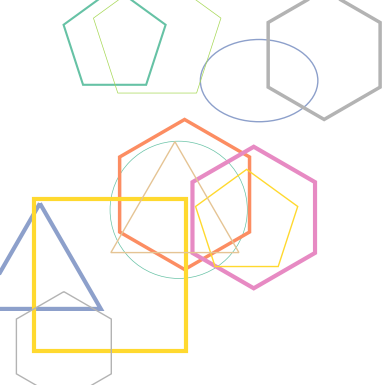[{"shape": "circle", "thickness": 0.5, "radius": 0.89, "center": [0.464, 0.455]}, {"shape": "pentagon", "thickness": 1.5, "radius": 0.7, "center": [0.298, 0.893]}, {"shape": "hexagon", "thickness": 2.5, "radius": 0.97, "center": [0.479, 0.495]}, {"shape": "oval", "thickness": 1, "radius": 0.76, "center": [0.673, 0.791]}, {"shape": "triangle", "thickness": 3, "radius": 0.91, "center": [0.104, 0.289]}, {"shape": "hexagon", "thickness": 3, "radius": 0.92, "center": [0.659, 0.435]}, {"shape": "pentagon", "thickness": 0.5, "radius": 0.87, "center": [0.408, 0.899]}, {"shape": "pentagon", "thickness": 1, "radius": 0.7, "center": [0.641, 0.421]}, {"shape": "square", "thickness": 3, "radius": 0.99, "center": [0.287, 0.286]}, {"shape": "triangle", "thickness": 1, "radius": 0.96, "center": [0.454, 0.44]}, {"shape": "hexagon", "thickness": 1, "radius": 0.71, "center": [0.166, 0.1]}, {"shape": "hexagon", "thickness": 2.5, "radius": 0.84, "center": [0.842, 0.858]}]